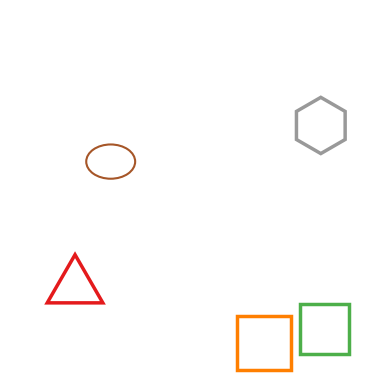[{"shape": "triangle", "thickness": 2.5, "radius": 0.42, "center": [0.195, 0.255]}, {"shape": "square", "thickness": 2.5, "radius": 0.32, "center": [0.843, 0.146]}, {"shape": "square", "thickness": 2.5, "radius": 0.35, "center": [0.686, 0.108]}, {"shape": "oval", "thickness": 1.5, "radius": 0.32, "center": [0.288, 0.58]}, {"shape": "hexagon", "thickness": 2.5, "radius": 0.37, "center": [0.833, 0.674]}]